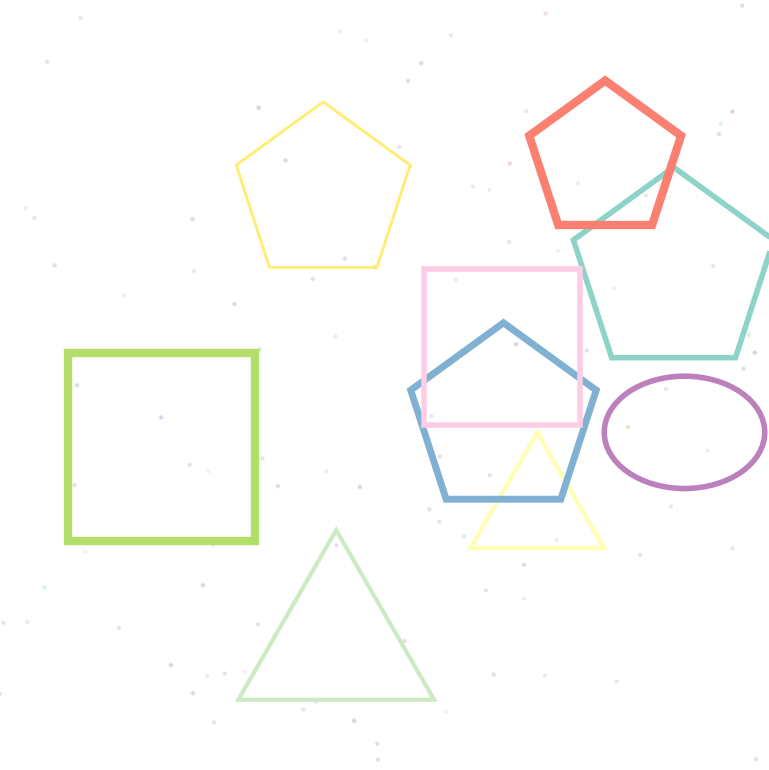[{"shape": "pentagon", "thickness": 2, "radius": 0.68, "center": [0.875, 0.646]}, {"shape": "triangle", "thickness": 1.5, "radius": 0.5, "center": [0.698, 0.338]}, {"shape": "pentagon", "thickness": 3, "radius": 0.52, "center": [0.786, 0.792]}, {"shape": "pentagon", "thickness": 2.5, "radius": 0.63, "center": [0.654, 0.454]}, {"shape": "square", "thickness": 3, "radius": 0.61, "center": [0.21, 0.42]}, {"shape": "square", "thickness": 2, "radius": 0.51, "center": [0.651, 0.549]}, {"shape": "oval", "thickness": 2, "radius": 0.52, "center": [0.889, 0.439]}, {"shape": "triangle", "thickness": 1.5, "radius": 0.73, "center": [0.437, 0.165]}, {"shape": "pentagon", "thickness": 1, "radius": 0.59, "center": [0.42, 0.749]}]